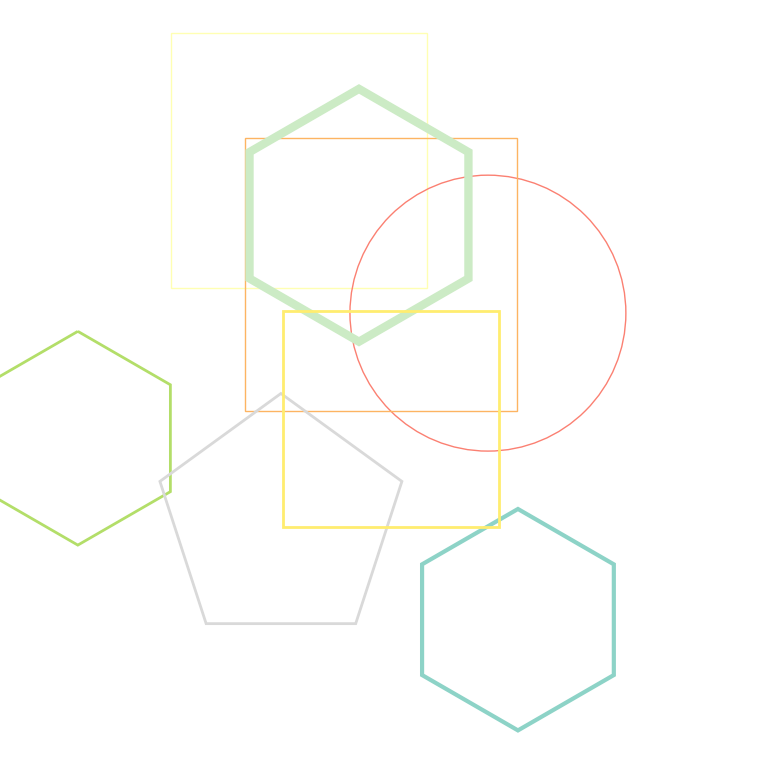[{"shape": "hexagon", "thickness": 1.5, "radius": 0.72, "center": [0.673, 0.195]}, {"shape": "square", "thickness": 0.5, "radius": 0.83, "center": [0.389, 0.792]}, {"shape": "circle", "thickness": 0.5, "radius": 0.9, "center": [0.634, 0.593]}, {"shape": "square", "thickness": 0.5, "radius": 0.89, "center": [0.495, 0.644]}, {"shape": "hexagon", "thickness": 1, "radius": 0.69, "center": [0.101, 0.431]}, {"shape": "pentagon", "thickness": 1, "radius": 0.83, "center": [0.365, 0.324]}, {"shape": "hexagon", "thickness": 3, "radius": 0.82, "center": [0.466, 0.72]}, {"shape": "square", "thickness": 1, "radius": 0.7, "center": [0.508, 0.456]}]